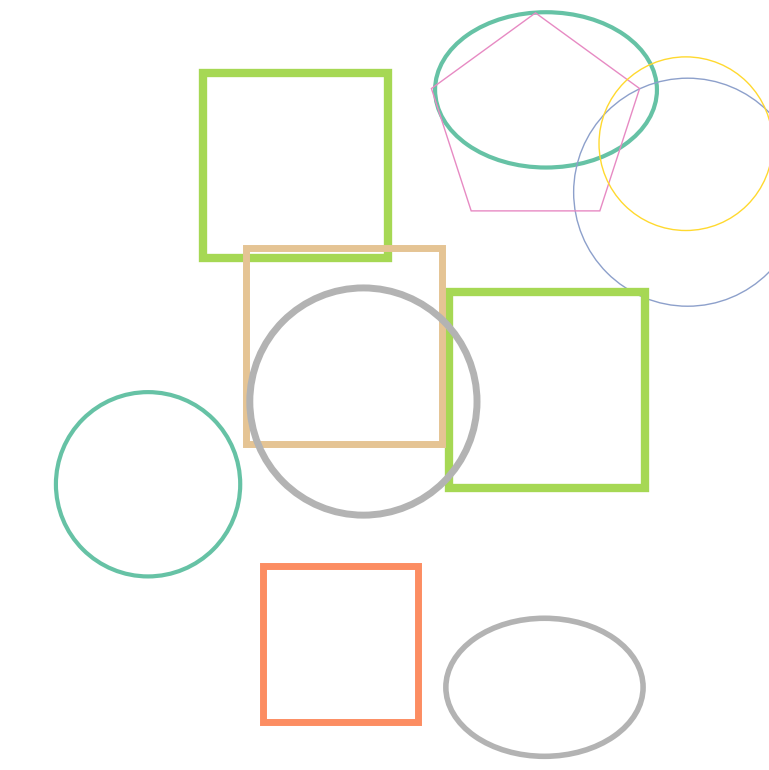[{"shape": "circle", "thickness": 1.5, "radius": 0.6, "center": [0.192, 0.371]}, {"shape": "oval", "thickness": 1.5, "radius": 0.72, "center": [0.709, 0.883]}, {"shape": "square", "thickness": 2.5, "radius": 0.51, "center": [0.442, 0.164]}, {"shape": "circle", "thickness": 0.5, "radius": 0.74, "center": [0.893, 0.75]}, {"shape": "pentagon", "thickness": 0.5, "radius": 0.71, "center": [0.695, 0.841]}, {"shape": "square", "thickness": 3, "radius": 0.64, "center": [0.71, 0.493]}, {"shape": "square", "thickness": 3, "radius": 0.6, "center": [0.384, 0.785]}, {"shape": "circle", "thickness": 0.5, "radius": 0.56, "center": [0.891, 0.813]}, {"shape": "square", "thickness": 2.5, "radius": 0.64, "center": [0.447, 0.551]}, {"shape": "circle", "thickness": 2.5, "radius": 0.74, "center": [0.472, 0.479]}, {"shape": "oval", "thickness": 2, "radius": 0.64, "center": [0.707, 0.107]}]